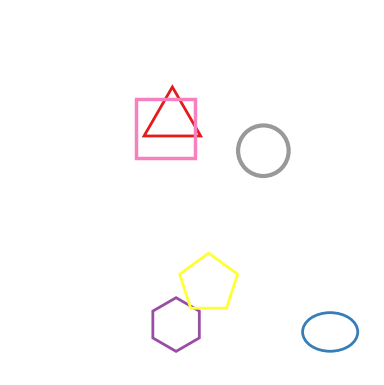[{"shape": "triangle", "thickness": 2, "radius": 0.42, "center": [0.448, 0.689]}, {"shape": "oval", "thickness": 2, "radius": 0.36, "center": [0.858, 0.138]}, {"shape": "hexagon", "thickness": 2, "radius": 0.35, "center": [0.457, 0.157]}, {"shape": "pentagon", "thickness": 2, "radius": 0.4, "center": [0.542, 0.263]}, {"shape": "square", "thickness": 2.5, "radius": 0.38, "center": [0.43, 0.666]}, {"shape": "circle", "thickness": 3, "radius": 0.33, "center": [0.684, 0.608]}]